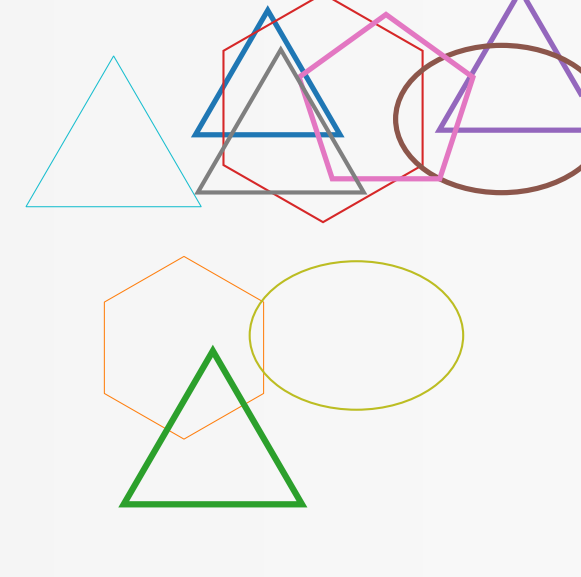[{"shape": "triangle", "thickness": 2.5, "radius": 0.72, "center": [0.461, 0.838]}, {"shape": "hexagon", "thickness": 0.5, "radius": 0.79, "center": [0.317, 0.397]}, {"shape": "triangle", "thickness": 3, "radius": 0.89, "center": [0.366, 0.214]}, {"shape": "hexagon", "thickness": 1, "radius": 0.99, "center": [0.556, 0.812]}, {"shape": "triangle", "thickness": 2.5, "radius": 0.81, "center": [0.896, 0.854]}, {"shape": "oval", "thickness": 2.5, "radius": 0.91, "center": [0.863, 0.793]}, {"shape": "pentagon", "thickness": 2.5, "radius": 0.79, "center": [0.664, 0.817]}, {"shape": "triangle", "thickness": 2, "radius": 0.82, "center": [0.483, 0.748]}, {"shape": "oval", "thickness": 1, "radius": 0.92, "center": [0.613, 0.418]}, {"shape": "triangle", "thickness": 0.5, "radius": 0.87, "center": [0.195, 0.728]}]